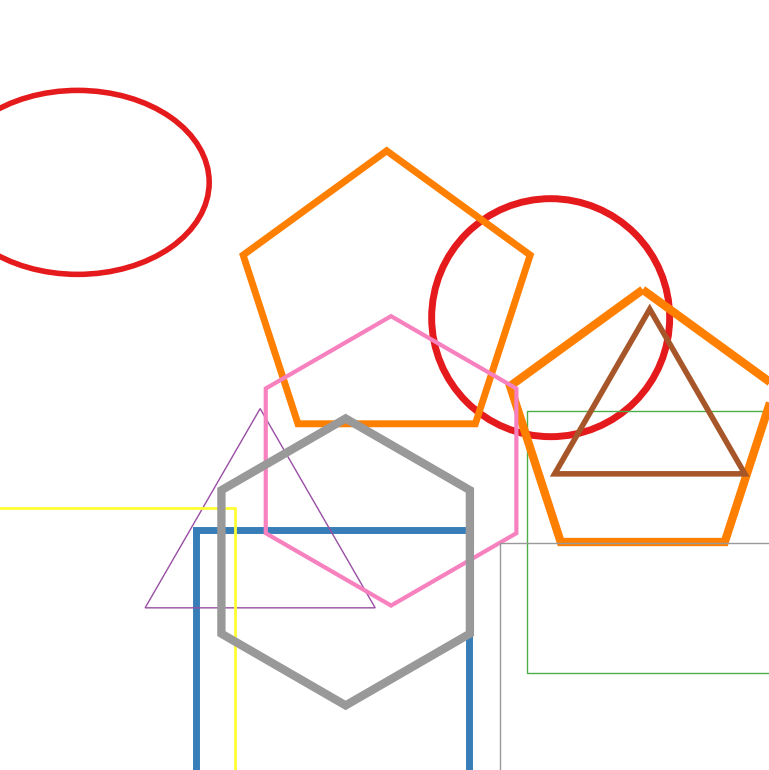[{"shape": "oval", "thickness": 2, "radius": 0.85, "center": [0.101, 0.763]}, {"shape": "circle", "thickness": 2.5, "radius": 0.77, "center": [0.715, 0.587]}, {"shape": "square", "thickness": 2.5, "radius": 0.89, "center": [0.432, 0.134]}, {"shape": "square", "thickness": 0.5, "radius": 0.85, "center": [0.855, 0.296]}, {"shape": "triangle", "thickness": 0.5, "radius": 0.86, "center": [0.338, 0.297]}, {"shape": "pentagon", "thickness": 3, "radius": 0.91, "center": [0.835, 0.443]}, {"shape": "pentagon", "thickness": 2.5, "radius": 0.98, "center": [0.502, 0.608]}, {"shape": "square", "thickness": 1, "radius": 0.89, "center": [0.128, 0.163]}, {"shape": "triangle", "thickness": 2, "radius": 0.71, "center": [0.844, 0.456]}, {"shape": "hexagon", "thickness": 1.5, "radius": 0.94, "center": [0.508, 0.401]}, {"shape": "square", "thickness": 0.5, "radius": 0.89, "center": [0.827, 0.118]}, {"shape": "hexagon", "thickness": 3, "radius": 0.93, "center": [0.449, 0.27]}]